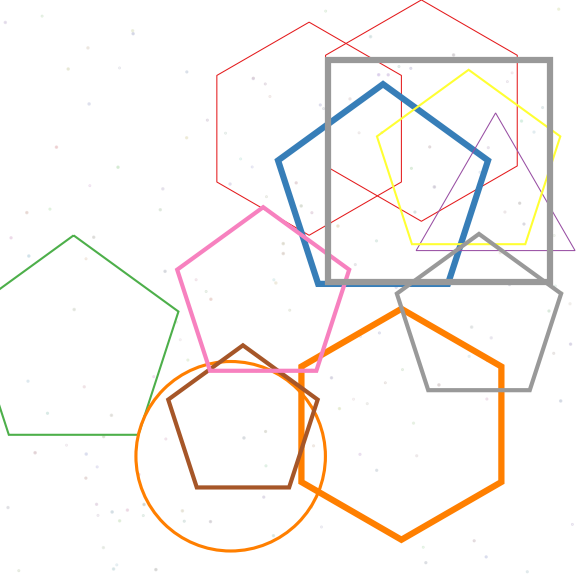[{"shape": "hexagon", "thickness": 0.5, "radius": 0.96, "center": [0.73, 0.808]}, {"shape": "hexagon", "thickness": 0.5, "radius": 0.92, "center": [0.535, 0.776]}, {"shape": "pentagon", "thickness": 3, "radius": 0.96, "center": [0.663, 0.662]}, {"shape": "pentagon", "thickness": 1, "radius": 0.95, "center": [0.127, 0.401]}, {"shape": "triangle", "thickness": 0.5, "radius": 0.79, "center": [0.858, 0.645]}, {"shape": "hexagon", "thickness": 3, "radius": 1.0, "center": [0.695, 0.264]}, {"shape": "circle", "thickness": 1.5, "radius": 0.82, "center": [0.399, 0.209]}, {"shape": "pentagon", "thickness": 1, "radius": 0.83, "center": [0.811, 0.711]}, {"shape": "pentagon", "thickness": 2, "radius": 0.68, "center": [0.421, 0.265]}, {"shape": "pentagon", "thickness": 2, "radius": 0.78, "center": [0.456, 0.484]}, {"shape": "square", "thickness": 3, "radius": 0.96, "center": [0.761, 0.703]}, {"shape": "pentagon", "thickness": 2, "radius": 0.75, "center": [0.829, 0.444]}]